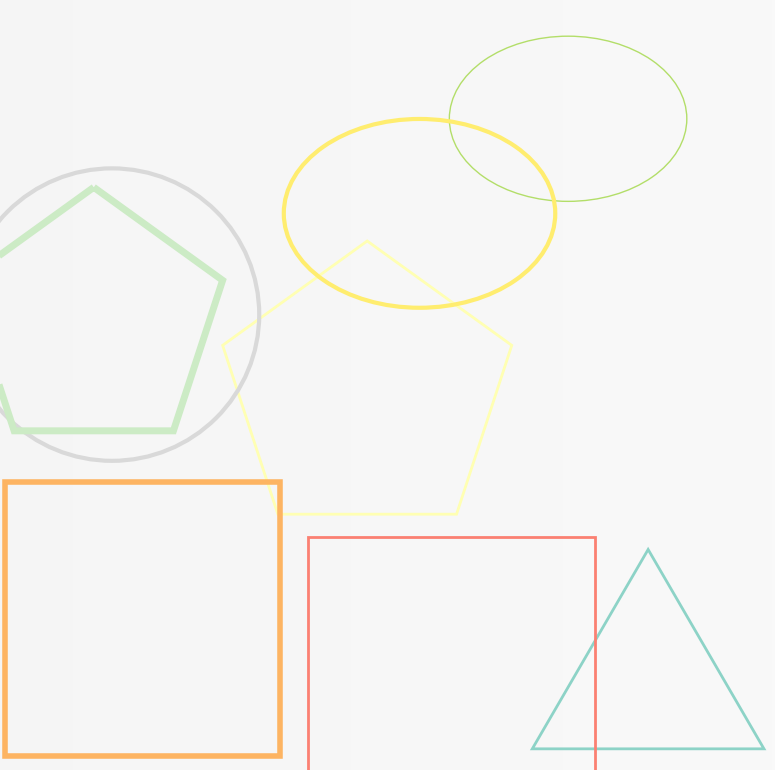[{"shape": "triangle", "thickness": 1, "radius": 0.86, "center": [0.836, 0.114]}, {"shape": "pentagon", "thickness": 1, "radius": 0.98, "center": [0.474, 0.491]}, {"shape": "square", "thickness": 1, "radius": 0.92, "center": [0.583, 0.118]}, {"shape": "square", "thickness": 2, "radius": 0.89, "center": [0.184, 0.196]}, {"shape": "oval", "thickness": 0.5, "radius": 0.77, "center": [0.733, 0.846]}, {"shape": "circle", "thickness": 1.5, "radius": 0.95, "center": [0.145, 0.591]}, {"shape": "pentagon", "thickness": 2.5, "radius": 0.87, "center": [0.121, 0.582]}, {"shape": "oval", "thickness": 1.5, "radius": 0.88, "center": [0.541, 0.723]}]